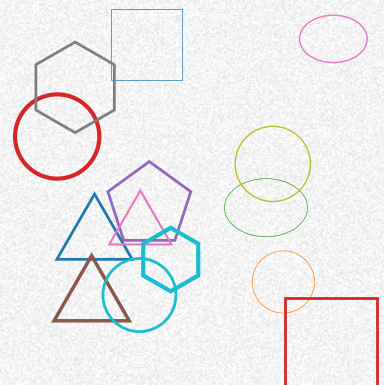[{"shape": "square", "thickness": 0.5, "radius": 0.46, "center": [0.38, 0.885]}, {"shape": "triangle", "thickness": 2, "radius": 0.57, "center": [0.246, 0.383]}, {"shape": "circle", "thickness": 0.5, "radius": 0.4, "center": [0.736, 0.268]}, {"shape": "oval", "thickness": 0.5, "radius": 0.54, "center": [0.691, 0.46]}, {"shape": "square", "thickness": 2, "radius": 0.6, "center": [0.86, 0.106]}, {"shape": "circle", "thickness": 3, "radius": 0.55, "center": [0.149, 0.645]}, {"shape": "pentagon", "thickness": 2, "radius": 0.57, "center": [0.388, 0.467]}, {"shape": "triangle", "thickness": 2.5, "radius": 0.56, "center": [0.238, 0.223]}, {"shape": "oval", "thickness": 1, "radius": 0.44, "center": [0.866, 0.899]}, {"shape": "triangle", "thickness": 1.5, "radius": 0.47, "center": [0.365, 0.412]}, {"shape": "hexagon", "thickness": 2, "radius": 0.59, "center": [0.195, 0.773]}, {"shape": "circle", "thickness": 1, "radius": 0.49, "center": [0.709, 0.574]}, {"shape": "circle", "thickness": 2, "radius": 0.47, "center": [0.362, 0.234]}, {"shape": "hexagon", "thickness": 3, "radius": 0.41, "center": [0.443, 0.326]}]